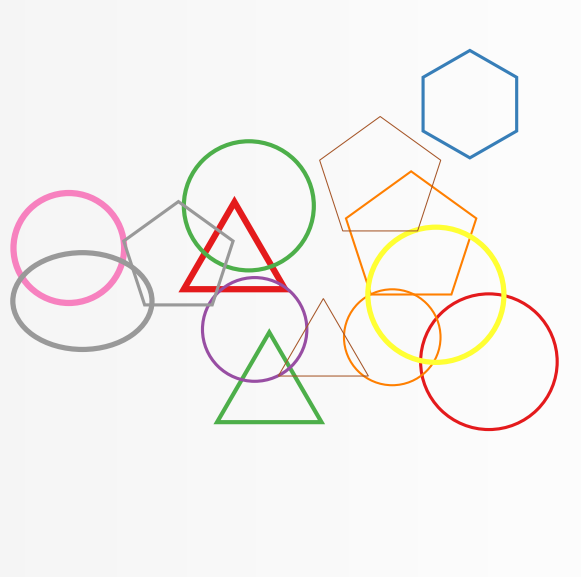[{"shape": "circle", "thickness": 1.5, "radius": 0.59, "center": [0.841, 0.373]}, {"shape": "triangle", "thickness": 3, "radius": 0.5, "center": [0.403, 0.549]}, {"shape": "hexagon", "thickness": 1.5, "radius": 0.46, "center": [0.808, 0.819]}, {"shape": "triangle", "thickness": 2, "radius": 0.52, "center": [0.463, 0.32]}, {"shape": "circle", "thickness": 2, "radius": 0.56, "center": [0.428, 0.643]}, {"shape": "circle", "thickness": 1.5, "radius": 0.45, "center": [0.438, 0.429]}, {"shape": "pentagon", "thickness": 1, "radius": 0.59, "center": [0.707, 0.585]}, {"shape": "circle", "thickness": 1, "radius": 0.42, "center": [0.675, 0.415]}, {"shape": "circle", "thickness": 2.5, "radius": 0.59, "center": [0.75, 0.489]}, {"shape": "triangle", "thickness": 0.5, "radius": 0.45, "center": [0.556, 0.393]}, {"shape": "pentagon", "thickness": 0.5, "radius": 0.55, "center": [0.654, 0.688]}, {"shape": "circle", "thickness": 3, "radius": 0.48, "center": [0.118, 0.57]}, {"shape": "pentagon", "thickness": 1.5, "radius": 0.49, "center": [0.307, 0.551]}, {"shape": "oval", "thickness": 2.5, "radius": 0.6, "center": [0.142, 0.478]}]